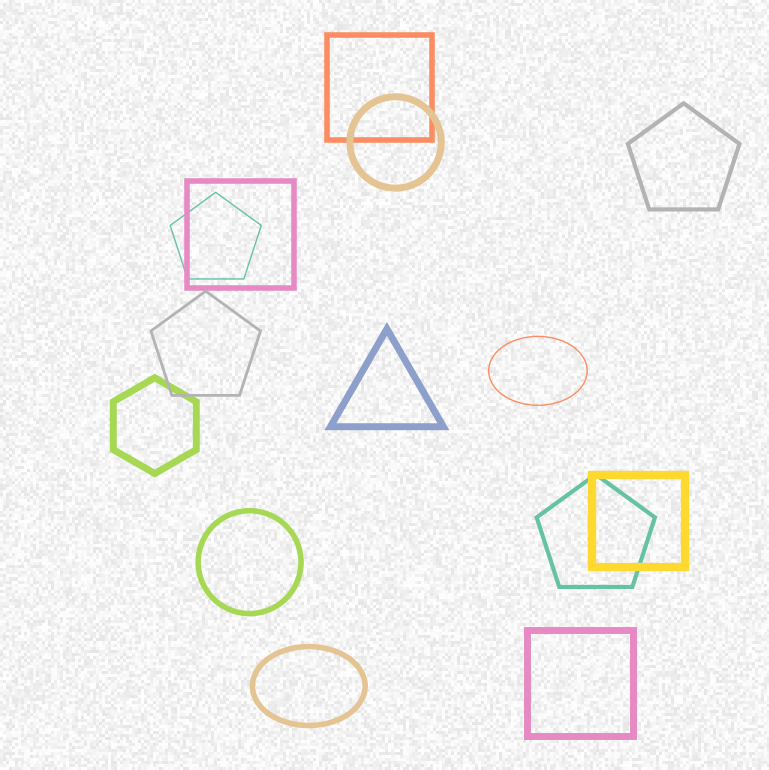[{"shape": "pentagon", "thickness": 0.5, "radius": 0.31, "center": [0.28, 0.688]}, {"shape": "pentagon", "thickness": 1.5, "radius": 0.4, "center": [0.774, 0.303]}, {"shape": "oval", "thickness": 0.5, "radius": 0.32, "center": [0.699, 0.518]}, {"shape": "square", "thickness": 2, "radius": 0.34, "center": [0.492, 0.886]}, {"shape": "triangle", "thickness": 2.5, "radius": 0.42, "center": [0.502, 0.488]}, {"shape": "square", "thickness": 2.5, "radius": 0.34, "center": [0.753, 0.112]}, {"shape": "square", "thickness": 2, "radius": 0.35, "center": [0.312, 0.696]}, {"shape": "hexagon", "thickness": 2.5, "radius": 0.31, "center": [0.201, 0.447]}, {"shape": "circle", "thickness": 2, "radius": 0.33, "center": [0.324, 0.27]}, {"shape": "square", "thickness": 3, "radius": 0.3, "center": [0.829, 0.323]}, {"shape": "circle", "thickness": 2.5, "radius": 0.3, "center": [0.514, 0.815]}, {"shape": "oval", "thickness": 2, "radius": 0.37, "center": [0.401, 0.109]}, {"shape": "pentagon", "thickness": 1.5, "radius": 0.38, "center": [0.888, 0.79]}, {"shape": "pentagon", "thickness": 1, "radius": 0.37, "center": [0.267, 0.547]}]